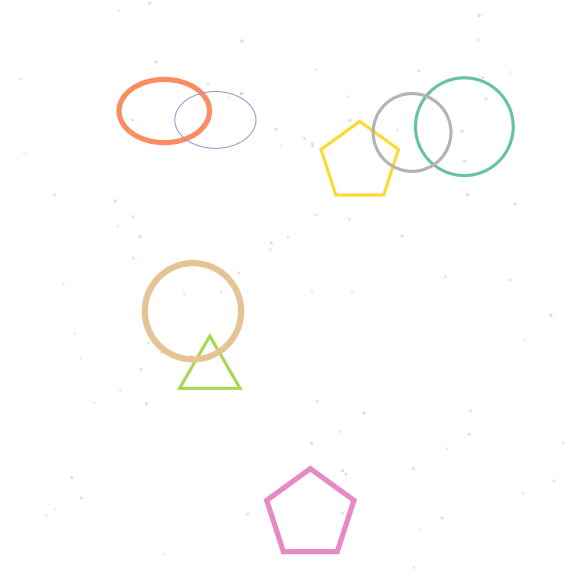[{"shape": "circle", "thickness": 1.5, "radius": 0.42, "center": [0.804, 0.78]}, {"shape": "oval", "thickness": 2.5, "radius": 0.39, "center": [0.284, 0.807]}, {"shape": "oval", "thickness": 0.5, "radius": 0.35, "center": [0.373, 0.791]}, {"shape": "pentagon", "thickness": 2.5, "radius": 0.4, "center": [0.537, 0.108]}, {"shape": "triangle", "thickness": 1.5, "radius": 0.3, "center": [0.363, 0.357]}, {"shape": "pentagon", "thickness": 1.5, "radius": 0.35, "center": [0.623, 0.718]}, {"shape": "circle", "thickness": 3, "radius": 0.42, "center": [0.334, 0.46]}, {"shape": "circle", "thickness": 1.5, "radius": 0.34, "center": [0.714, 0.77]}]